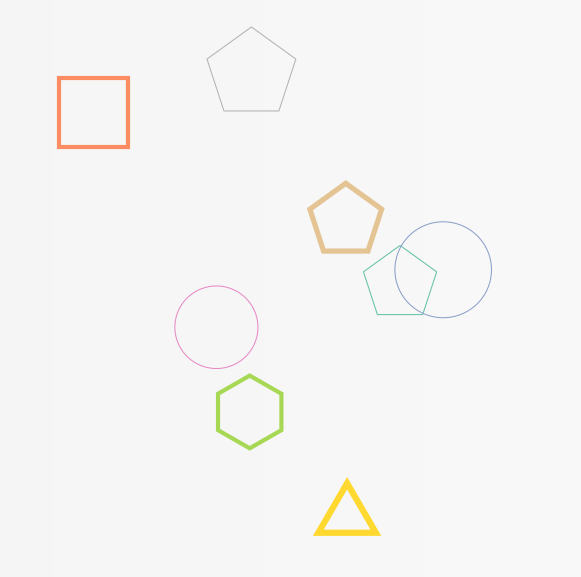[{"shape": "pentagon", "thickness": 0.5, "radius": 0.33, "center": [0.688, 0.508]}, {"shape": "square", "thickness": 2, "radius": 0.3, "center": [0.161, 0.804]}, {"shape": "circle", "thickness": 0.5, "radius": 0.42, "center": [0.762, 0.532]}, {"shape": "circle", "thickness": 0.5, "radius": 0.36, "center": [0.372, 0.432]}, {"shape": "hexagon", "thickness": 2, "radius": 0.31, "center": [0.43, 0.286]}, {"shape": "triangle", "thickness": 3, "radius": 0.29, "center": [0.597, 0.105]}, {"shape": "pentagon", "thickness": 2.5, "radius": 0.32, "center": [0.595, 0.617]}, {"shape": "pentagon", "thickness": 0.5, "radius": 0.4, "center": [0.433, 0.872]}]